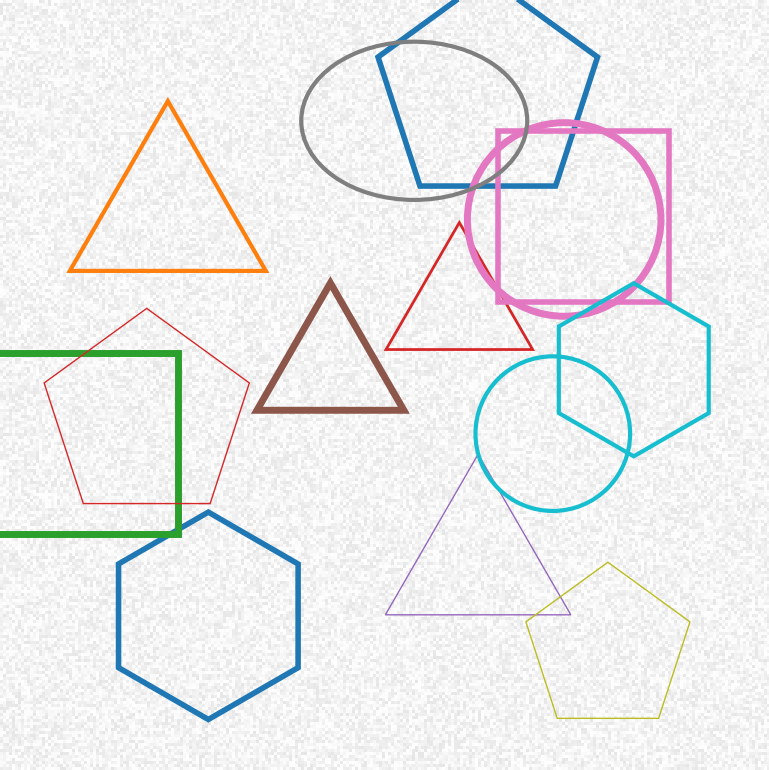[{"shape": "hexagon", "thickness": 2, "radius": 0.67, "center": [0.271, 0.2]}, {"shape": "pentagon", "thickness": 2, "radius": 0.75, "center": [0.633, 0.88]}, {"shape": "triangle", "thickness": 1.5, "radius": 0.73, "center": [0.218, 0.722]}, {"shape": "square", "thickness": 2.5, "radius": 0.59, "center": [0.114, 0.425]}, {"shape": "pentagon", "thickness": 0.5, "radius": 0.7, "center": [0.191, 0.459]}, {"shape": "triangle", "thickness": 1, "radius": 0.55, "center": [0.597, 0.601]}, {"shape": "triangle", "thickness": 0.5, "radius": 0.7, "center": [0.621, 0.271]}, {"shape": "triangle", "thickness": 2.5, "radius": 0.55, "center": [0.429, 0.522]}, {"shape": "square", "thickness": 2, "radius": 0.56, "center": [0.758, 0.719]}, {"shape": "circle", "thickness": 2.5, "radius": 0.63, "center": [0.733, 0.715]}, {"shape": "oval", "thickness": 1.5, "radius": 0.73, "center": [0.538, 0.843]}, {"shape": "pentagon", "thickness": 0.5, "radius": 0.56, "center": [0.789, 0.158]}, {"shape": "circle", "thickness": 1.5, "radius": 0.5, "center": [0.718, 0.437]}, {"shape": "hexagon", "thickness": 1.5, "radius": 0.56, "center": [0.823, 0.52]}]